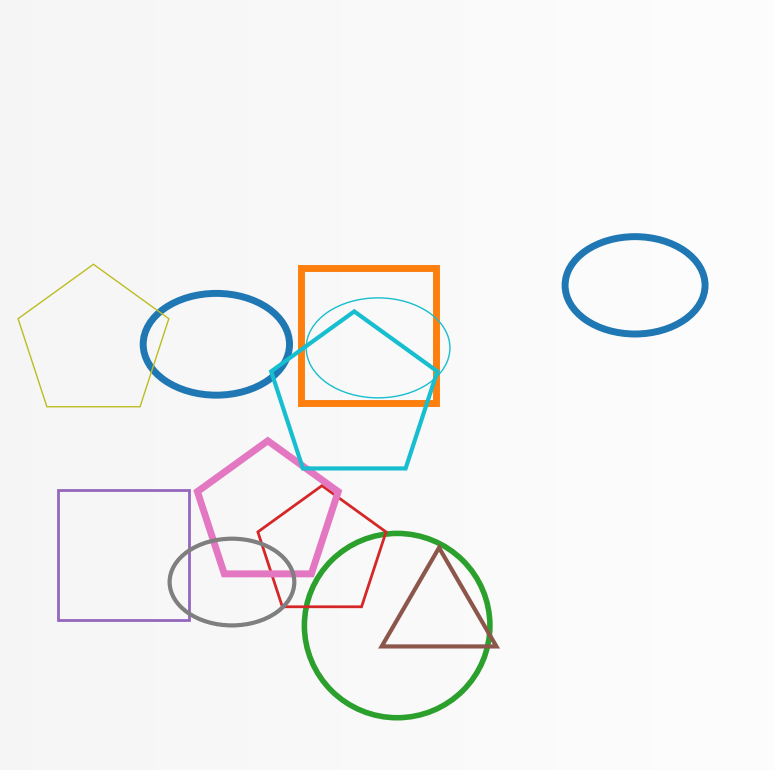[{"shape": "oval", "thickness": 2.5, "radius": 0.45, "center": [0.819, 0.629]}, {"shape": "oval", "thickness": 2.5, "radius": 0.47, "center": [0.279, 0.553]}, {"shape": "square", "thickness": 2.5, "radius": 0.44, "center": [0.476, 0.565]}, {"shape": "circle", "thickness": 2, "radius": 0.6, "center": [0.512, 0.188]}, {"shape": "pentagon", "thickness": 1, "radius": 0.43, "center": [0.415, 0.282]}, {"shape": "square", "thickness": 1, "radius": 0.42, "center": [0.159, 0.279]}, {"shape": "triangle", "thickness": 1.5, "radius": 0.43, "center": [0.567, 0.203]}, {"shape": "pentagon", "thickness": 2.5, "radius": 0.48, "center": [0.346, 0.332]}, {"shape": "oval", "thickness": 1.5, "radius": 0.4, "center": [0.299, 0.244]}, {"shape": "pentagon", "thickness": 0.5, "radius": 0.51, "center": [0.121, 0.554]}, {"shape": "pentagon", "thickness": 1.5, "radius": 0.56, "center": [0.457, 0.483]}, {"shape": "oval", "thickness": 0.5, "radius": 0.46, "center": [0.488, 0.548]}]